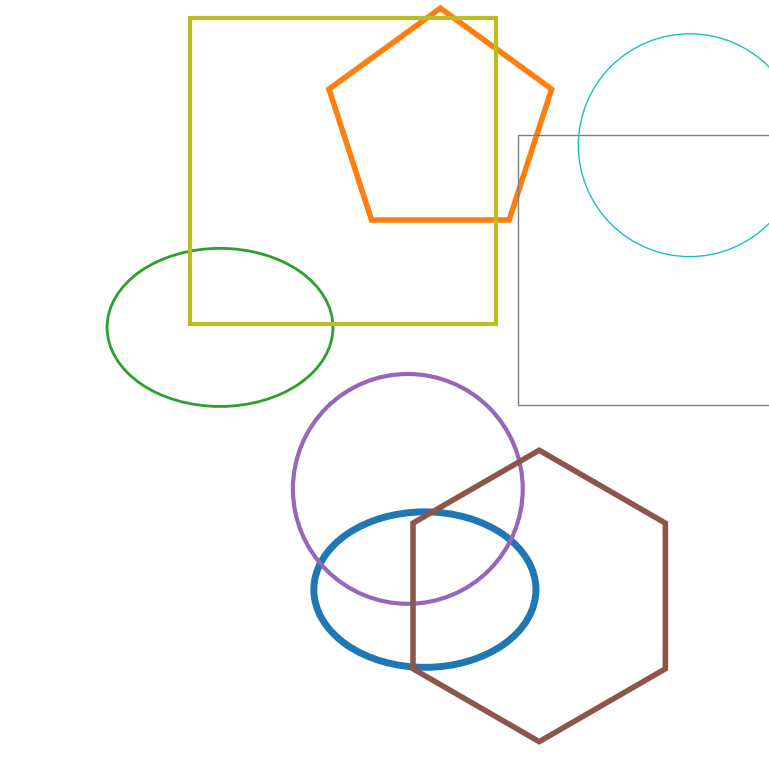[{"shape": "oval", "thickness": 2.5, "radius": 0.72, "center": [0.552, 0.234]}, {"shape": "pentagon", "thickness": 2, "radius": 0.76, "center": [0.572, 0.837]}, {"shape": "oval", "thickness": 1, "radius": 0.73, "center": [0.286, 0.575]}, {"shape": "circle", "thickness": 1.5, "radius": 0.75, "center": [0.53, 0.365]}, {"shape": "hexagon", "thickness": 2, "radius": 0.95, "center": [0.7, 0.226]}, {"shape": "square", "thickness": 0.5, "radius": 0.87, "center": [0.848, 0.65]}, {"shape": "square", "thickness": 1.5, "radius": 1.0, "center": [0.445, 0.778]}, {"shape": "circle", "thickness": 0.5, "radius": 0.72, "center": [0.896, 0.811]}]